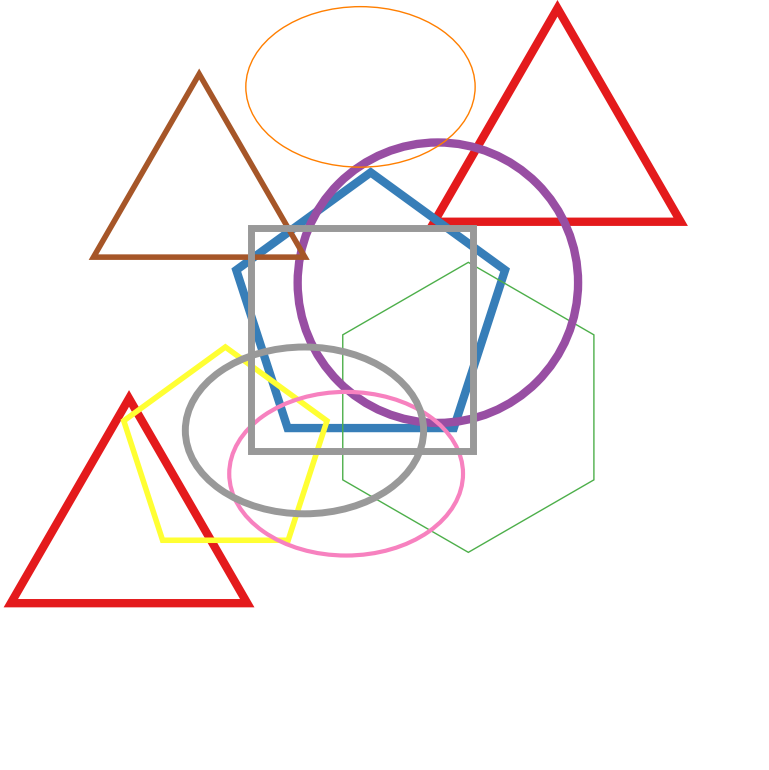[{"shape": "triangle", "thickness": 3, "radius": 0.92, "center": [0.724, 0.804]}, {"shape": "triangle", "thickness": 3, "radius": 0.89, "center": [0.168, 0.305]}, {"shape": "pentagon", "thickness": 3, "radius": 0.92, "center": [0.481, 0.593]}, {"shape": "hexagon", "thickness": 0.5, "radius": 0.94, "center": [0.608, 0.471]}, {"shape": "circle", "thickness": 3, "radius": 0.91, "center": [0.569, 0.633]}, {"shape": "oval", "thickness": 0.5, "radius": 0.74, "center": [0.468, 0.887]}, {"shape": "pentagon", "thickness": 2, "radius": 0.69, "center": [0.293, 0.411]}, {"shape": "triangle", "thickness": 2, "radius": 0.79, "center": [0.259, 0.745]}, {"shape": "oval", "thickness": 1.5, "radius": 0.76, "center": [0.45, 0.385]}, {"shape": "oval", "thickness": 2.5, "radius": 0.77, "center": [0.395, 0.441]}, {"shape": "square", "thickness": 2.5, "radius": 0.72, "center": [0.47, 0.559]}]